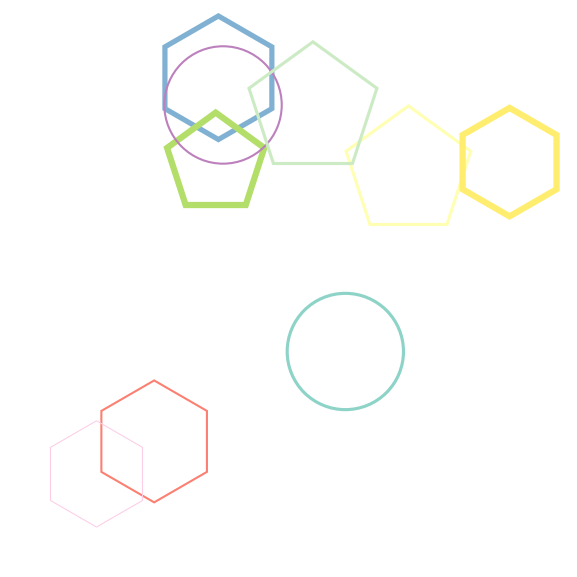[{"shape": "circle", "thickness": 1.5, "radius": 0.5, "center": [0.598, 0.39]}, {"shape": "pentagon", "thickness": 1.5, "radius": 0.57, "center": [0.707, 0.702]}, {"shape": "hexagon", "thickness": 1, "radius": 0.53, "center": [0.267, 0.235]}, {"shape": "hexagon", "thickness": 2.5, "radius": 0.53, "center": [0.378, 0.864]}, {"shape": "pentagon", "thickness": 3, "radius": 0.44, "center": [0.373, 0.716]}, {"shape": "hexagon", "thickness": 0.5, "radius": 0.46, "center": [0.167, 0.179]}, {"shape": "circle", "thickness": 1, "radius": 0.51, "center": [0.386, 0.817]}, {"shape": "pentagon", "thickness": 1.5, "radius": 0.58, "center": [0.542, 0.81]}, {"shape": "hexagon", "thickness": 3, "radius": 0.47, "center": [0.882, 0.718]}]